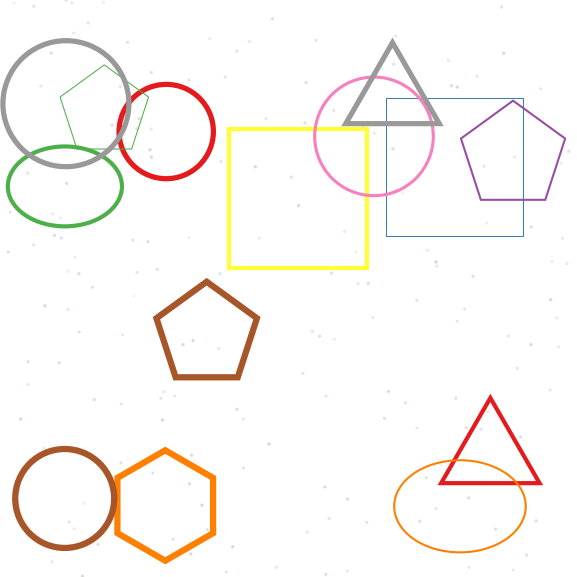[{"shape": "circle", "thickness": 2.5, "radius": 0.41, "center": [0.288, 0.771]}, {"shape": "triangle", "thickness": 2, "radius": 0.49, "center": [0.849, 0.212]}, {"shape": "square", "thickness": 0.5, "radius": 0.59, "center": [0.787, 0.71]}, {"shape": "pentagon", "thickness": 0.5, "radius": 0.4, "center": [0.181, 0.806]}, {"shape": "oval", "thickness": 2, "radius": 0.49, "center": [0.112, 0.676]}, {"shape": "pentagon", "thickness": 1, "radius": 0.47, "center": [0.888, 0.73]}, {"shape": "hexagon", "thickness": 3, "radius": 0.48, "center": [0.286, 0.124]}, {"shape": "oval", "thickness": 1, "radius": 0.57, "center": [0.797, 0.122]}, {"shape": "square", "thickness": 2, "radius": 0.6, "center": [0.516, 0.655]}, {"shape": "circle", "thickness": 3, "radius": 0.43, "center": [0.112, 0.136]}, {"shape": "pentagon", "thickness": 3, "radius": 0.46, "center": [0.358, 0.42]}, {"shape": "circle", "thickness": 1.5, "radius": 0.51, "center": [0.648, 0.763]}, {"shape": "triangle", "thickness": 2.5, "radius": 0.47, "center": [0.68, 0.832]}, {"shape": "circle", "thickness": 2.5, "radius": 0.55, "center": [0.114, 0.82]}]